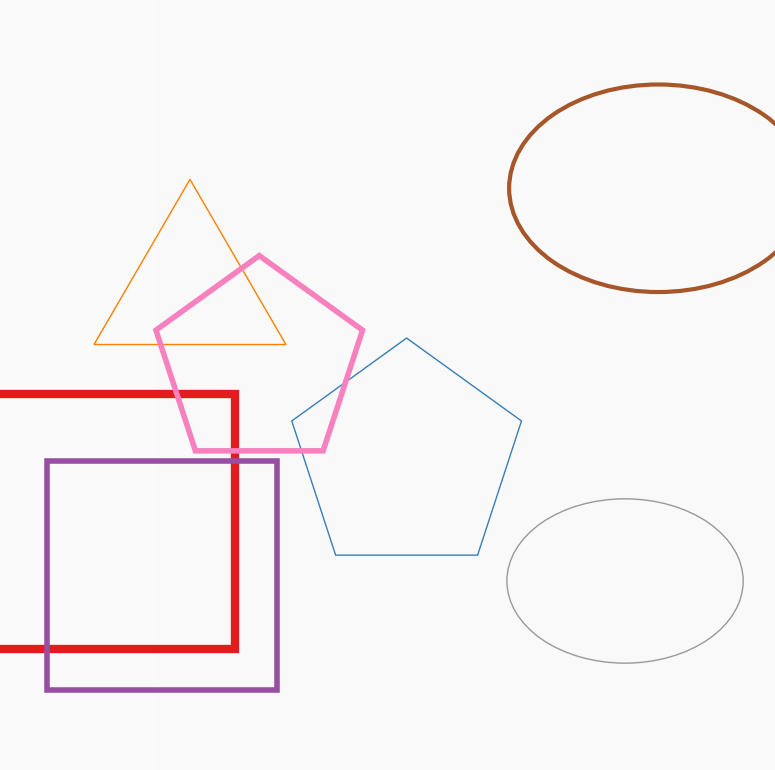[{"shape": "square", "thickness": 3, "radius": 0.83, "center": [0.138, 0.323]}, {"shape": "pentagon", "thickness": 0.5, "radius": 0.78, "center": [0.525, 0.405]}, {"shape": "square", "thickness": 2, "radius": 0.74, "center": [0.209, 0.253]}, {"shape": "triangle", "thickness": 0.5, "radius": 0.71, "center": [0.245, 0.624]}, {"shape": "oval", "thickness": 1.5, "radius": 0.96, "center": [0.849, 0.755]}, {"shape": "pentagon", "thickness": 2, "radius": 0.7, "center": [0.335, 0.528]}, {"shape": "oval", "thickness": 0.5, "radius": 0.76, "center": [0.807, 0.245]}]